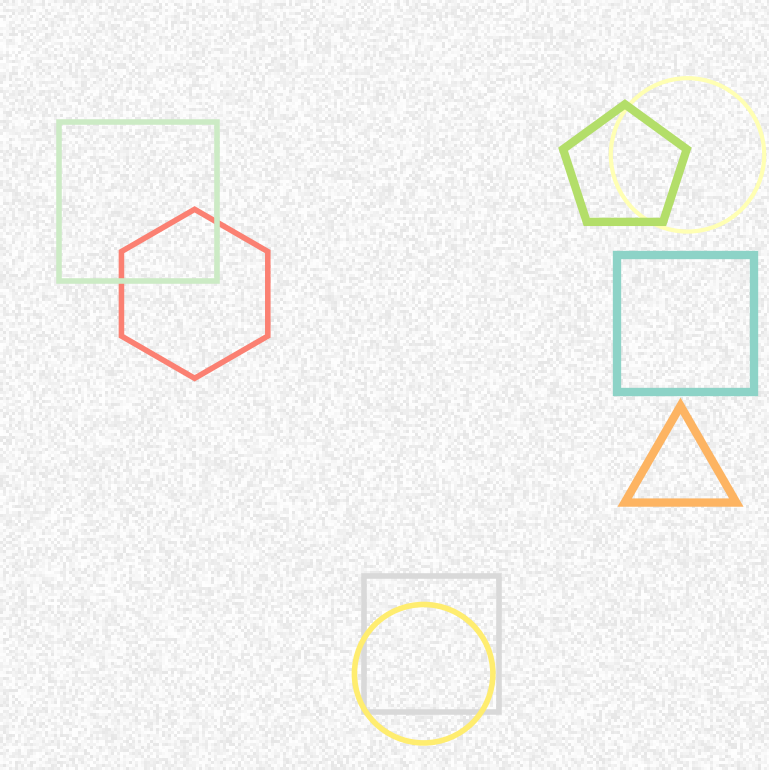[{"shape": "square", "thickness": 3, "radius": 0.45, "center": [0.89, 0.58]}, {"shape": "circle", "thickness": 1.5, "radius": 0.5, "center": [0.893, 0.799]}, {"shape": "hexagon", "thickness": 2, "radius": 0.55, "center": [0.253, 0.618]}, {"shape": "triangle", "thickness": 3, "radius": 0.42, "center": [0.884, 0.389]}, {"shape": "pentagon", "thickness": 3, "radius": 0.42, "center": [0.812, 0.78]}, {"shape": "square", "thickness": 2, "radius": 0.44, "center": [0.561, 0.164]}, {"shape": "square", "thickness": 2, "radius": 0.51, "center": [0.179, 0.738]}, {"shape": "circle", "thickness": 2, "radius": 0.45, "center": [0.55, 0.125]}]